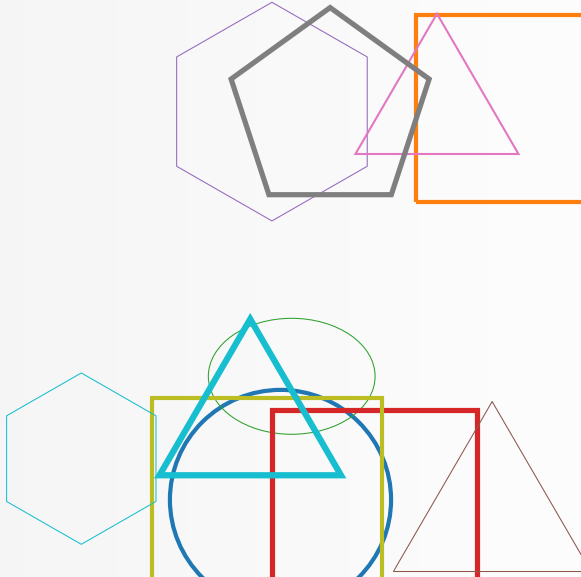[{"shape": "circle", "thickness": 2, "radius": 0.95, "center": [0.483, 0.134]}, {"shape": "square", "thickness": 2, "radius": 0.81, "center": [0.878, 0.811]}, {"shape": "oval", "thickness": 0.5, "radius": 0.72, "center": [0.502, 0.348]}, {"shape": "square", "thickness": 2.5, "radius": 0.88, "center": [0.644, 0.113]}, {"shape": "hexagon", "thickness": 0.5, "radius": 0.95, "center": [0.468, 0.806]}, {"shape": "triangle", "thickness": 0.5, "radius": 0.98, "center": [0.847, 0.108]}, {"shape": "triangle", "thickness": 1, "radius": 0.81, "center": [0.752, 0.813]}, {"shape": "pentagon", "thickness": 2.5, "radius": 0.9, "center": [0.568, 0.807]}, {"shape": "square", "thickness": 2, "radius": 0.99, "center": [0.459, 0.112]}, {"shape": "triangle", "thickness": 3, "radius": 0.9, "center": [0.431, 0.266]}, {"shape": "hexagon", "thickness": 0.5, "radius": 0.74, "center": [0.14, 0.205]}]